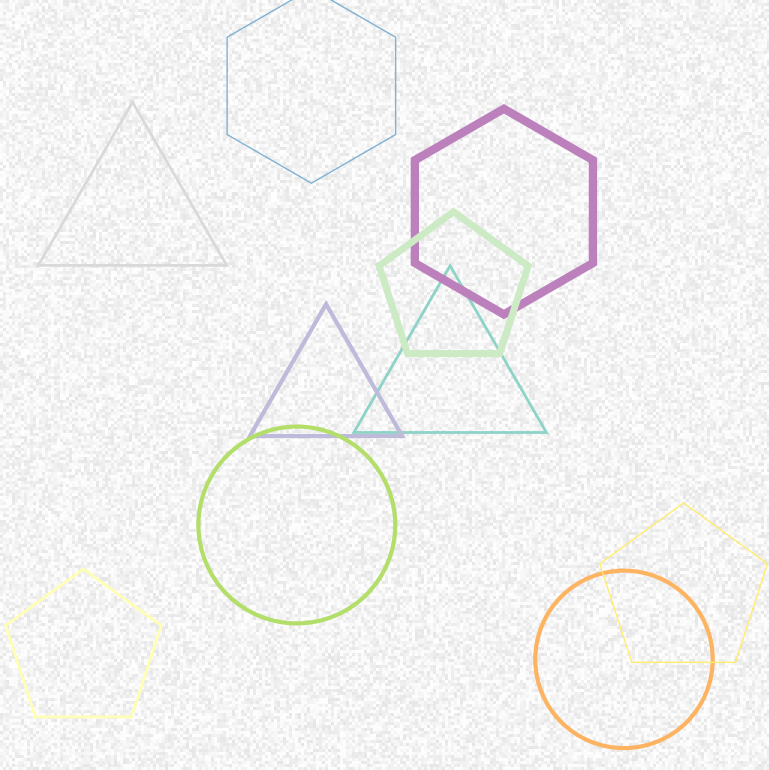[{"shape": "triangle", "thickness": 1, "radius": 0.72, "center": [0.585, 0.511]}, {"shape": "pentagon", "thickness": 1, "radius": 0.53, "center": [0.108, 0.155]}, {"shape": "triangle", "thickness": 1.5, "radius": 0.57, "center": [0.423, 0.491]}, {"shape": "hexagon", "thickness": 0.5, "radius": 0.63, "center": [0.404, 0.888]}, {"shape": "circle", "thickness": 1.5, "radius": 0.58, "center": [0.81, 0.144]}, {"shape": "circle", "thickness": 1.5, "radius": 0.64, "center": [0.386, 0.318]}, {"shape": "triangle", "thickness": 1, "radius": 0.71, "center": [0.172, 0.726]}, {"shape": "hexagon", "thickness": 3, "radius": 0.67, "center": [0.654, 0.725]}, {"shape": "pentagon", "thickness": 2.5, "radius": 0.51, "center": [0.589, 0.623]}, {"shape": "pentagon", "thickness": 0.5, "radius": 0.57, "center": [0.888, 0.232]}]